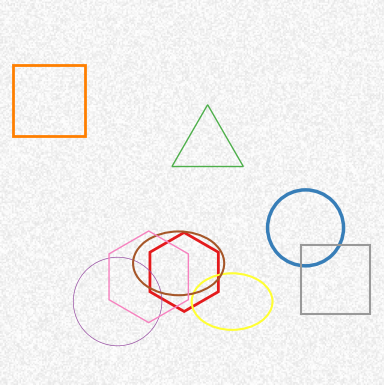[{"shape": "hexagon", "thickness": 2, "radius": 0.51, "center": [0.478, 0.294]}, {"shape": "circle", "thickness": 2.5, "radius": 0.49, "center": [0.794, 0.408]}, {"shape": "triangle", "thickness": 1, "radius": 0.54, "center": [0.539, 0.621]}, {"shape": "circle", "thickness": 0.5, "radius": 0.58, "center": [0.305, 0.217]}, {"shape": "square", "thickness": 2, "radius": 0.46, "center": [0.127, 0.739]}, {"shape": "oval", "thickness": 1.5, "radius": 0.52, "center": [0.603, 0.217]}, {"shape": "oval", "thickness": 1.5, "radius": 0.59, "center": [0.464, 0.316]}, {"shape": "hexagon", "thickness": 1, "radius": 0.59, "center": [0.386, 0.281]}, {"shape": "square", "thickness": 1.5, "radius": 0.45, "center": [0.872, 0.274]}]